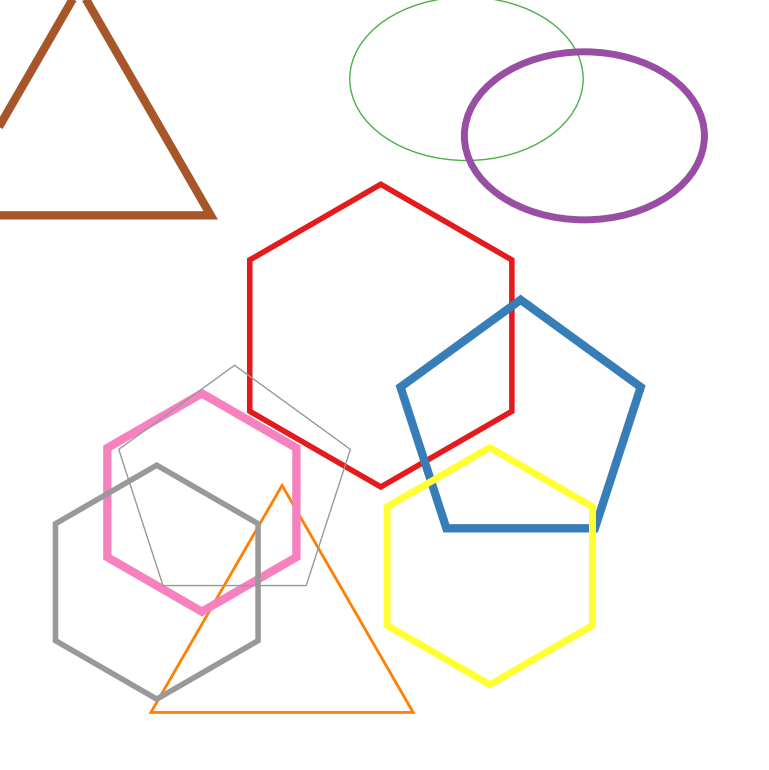[{"shape": "hexagon", "thickness": 2, "radius": 0.98, "center": [0.495, 0.564]}, {"shape": "pentagon", "thickness": 3, "radius": 0.82, "center": [0.676, 0.447]}, {"shape": "oval", "thickness": 0.5, "radius": 0.76, "center": [0.606, 0.898]}, {"shape": "oval", "thickness": 2.5, "radius": 0.78, "center": [0.759, 0.824]}, {"shape": "triangle", "thickness": 1, "radius": 0.98, "center": [0.366, 0.173]}, {"shape": "hexagon", "thickness": 2.5, "radius": 0.77, "center": [0.636, 0.265]}, {"shape": "triangle", "thickness": 3, "radius": 0.99, "center": [0.103, 0.819]}, {"shape": "hexagon", "thickness": 3, "radius": 0.71, "center": [0.262, 0.347]}, {"shape": "hexagon", "thickness": 2, "radius": 0.76, "center": [0.204, 0.244]}, {"shape": "pentagon", "thickness": 0.5, "radius": 0.79, "center": [0.305, 0.367]}]